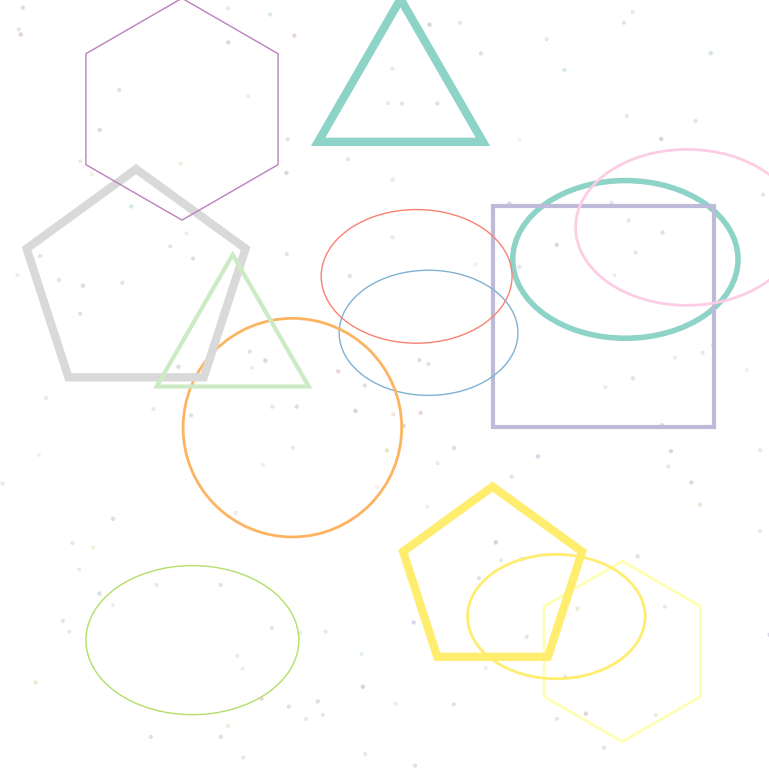[{"shape": "triangle", "thickness": 3, "radius": 0.62, "center": [0.52, 0.878]}, {"shape": "oval", "thickness": 2, "radius": 0.73, "center": [0.812, 0.663]}, {"shape": "hexagon", "thickness": 1, "radius": 0.59, "center": [0.808, 0.154]}, {"shape": "square", "thickness": 1.5, "radius": 0.72, "center": [0.784, 0.589]}, {"shape": "oval", "thickness": 0.5, "radius": 0.62, "center": [0.541, 0.641]}, {"shape": "oval", "thickness": 0.5, "radius": 0.58, "center": [0.557, 0.568]}, {"shape": "circle", "thickness": 1, "radius": 0.71, "center": [0.38, 0.445]}, {"shape": "oval", "thickness": 0.5, "radius": 0.69, "center": [0.25, 0.169]}, {"shape": "oval", "thickness": 1, "radius": 0.72, "center": [0.892, 0.705]}, {"shape": "pentagon", "thickness": 3, "radius": 0.75, "center": [0.177, 0.631]}, {"shape": "hexagon", "thickness": 0.5, "radius": 0.72, "center": [0.236, 0.858]}, {"shape": "triangle", "thickness": 1.5, "radius": 0.57, "center": [0.302, 0.555]}, {"shape": "oval", "thickness": 1, "radius": 0.58, "center": [0.723, 0.199]}, {"shape": "pentagon", "thickness": 3, "radius": 0.61, "center": [0.64, 0.246]}]